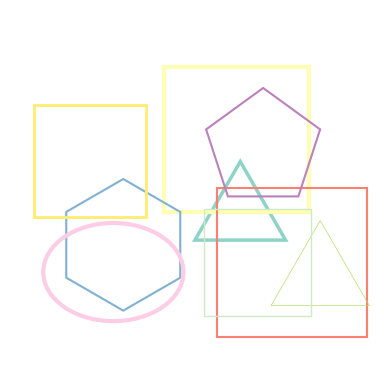[{"shape": "triangle", "thickness": 2.5, "radius": 0.68, "center": [0.624, 0.444]}, {"shape": "square", "thickness": 3, "radius": 0.94, "center": [0.615, 0.637]}, {"shape": "square", "thickness": 1.5, "radius": 0.97, "center": [0.758, 0.318]}, {"shape": "hexagon", "thickness": 1.5, "radius": 0.85, "center": [0.32, 0.364]}, {"shape": "triangle", "thickness": 0.5, "radius": 0.74, "center": [0.832, 0.28]}, {"shape": "oval", "thickness": 3, "radius": 0.91, "center": [0.294, 0.293]}, {"shape": "pentagon", "thickness": 1.5, "radius": 0.78, "center": [0.683, 0.616]}, {"shape": "square", "thickness": 1, "radius": 0.7, "center": [0.668, 0.318]}, {"shape": "square", "thickness": 2, "radius": 0.72, "center": [0.234, 0.581]}]